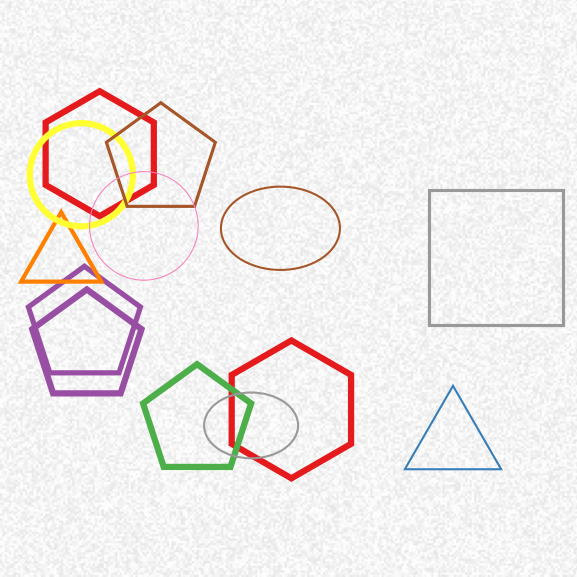[{"shape": "hexagon", "thickness": 3, "radius": 0.6, "center": [0.505, 0.29]}, {"shape": "hexagon", "thickness": 3, "radius": 0.54, "center": [0.173, 0.733]}, {"shape": "triangle", "thickness": 1, "radius": 0.48, "center": [0.784, 0.235]}, {"shape": "pentagon", "thickness": 3, "radius": 0.49, "center": [0.341, 0.27]}, {"shape": "pentagon", "thickness": 3, "radius": 0.5, "center": [0.15, 0.398]}, {"shape": "pentagon", "thickness": 2.5, "radius": 0.51, "center": [0.146, 0.436]}, {"shape": "triangle", "thickness": 2, "radius": 0.4, "center": [0.106, 0.552]}, {"shape": "circle", "thickness": 3, "radius": 0.45, "center": [0.141, 0.697]}, {"shape": "pentagon", "thickness": 1.5, "radius": 0.5, "center": [0.279, 0.722]}, {"shape": "oval", "thickness": 1, "radius": 0.52, "center": [0.486, 0.604]}, {"shape": "circle", "thickness": 0.5, "radius": 0.47, "center": [0.249, 0.608]}, {"shape": "oval", "thickness": 1, "radius": 0.41, "center": [0.435, 0.262]}, {"shape": "square", "thickness": 1.5, "radius": 0.58, "center": [0.859, 0.553]}]